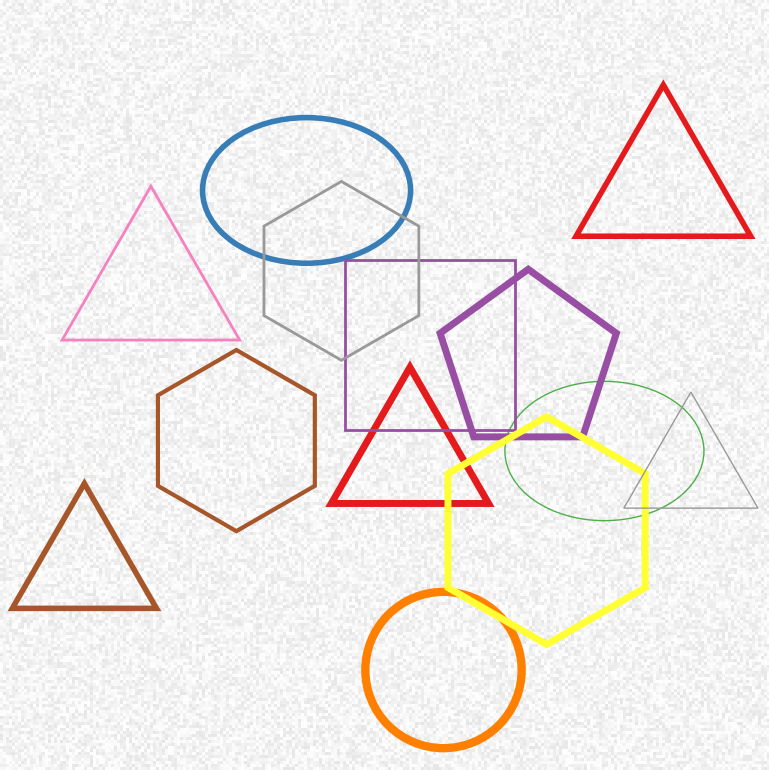[{"shape": "triangle", "thickness": 2.5, "radius": 0.59, "center": [0.532, 0.405]}, {"shape": "triangle", "thickness": 2, "radius": 0.65, "center": [0.861, 0.759]}, {"shape": "oval", "thickness": 2, "radius": 0.68, "center": [0.398, 0.753]}, {"shape": "oval", "thickness": 0.5, "radius": 0.65, "center": [0.785, 0.414]}, {"shape": "square", "thickness": 1, "radius": 0.55, "center": [0.558, 0.552]}, {"shape": "pentagon", "thickness": 2.5, "radius": 0.6, "center": [0.686, 0.53]}, {"shape": "circle", "thickness": 3, "radius": 0.51, "center": [0.576, 0.13]}, {"shape": "hexagon", "thickness": 2.5, "radius": 0.74, "center": [0.71, 0.311]}, {"shape": "hexagon", "thickness": 1.5, "radius": 0.59, "center": [0.307, 0.428]}, {"shape": "triangle", "thickness": 2, "radius": 0.54, "center": [0.11, 0.264]}, {"shape": "triangle", "thickness": 1, "radius": 0.67, "center": [0.196, 0.625]}, {"shape": "hexagon", "thickness": 1, "radius": 0.58, "center": [0.443, 0.648]}, {"shape": "triangle", "thickness": 0.5, "radius": 0.5, "center": [0.897, 0.39]}]